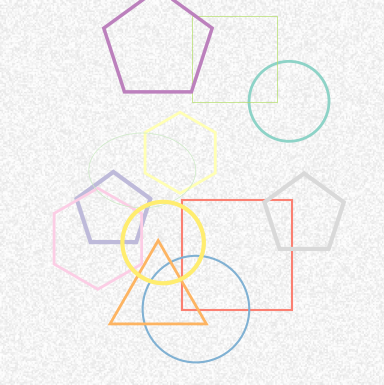[{"shape": "circle", "thickness": 2, "radius": 0.52, "center": [0.751, 0.737]}, {"shape": "hexagon", "thickness": 2, "radius": 0.53, "center": [0.468, 0.603]}, {"shape": "pentagon", "thickness": 3, "radius": 0.5, "center": [0.295, 0.453]}, {"shape": "square", "thickness": 1.5, "radius": 0.71, "center": [0.616, 0.337]}, {"shape": "circle", "thickness": 1.5, "radius": 0.69, "center": [0.509, 0.197]}, {"shape": "triangle", "thickness": 2, "radius": 0.72, "center": [0.411, 0.231]}, {"shape": "square", "thickness": 0.5, "radius": 0.56, "center": [0.609, 0.847]}, {"shape": "hexagon", "thickness": 2, "radius": 0.66, "center": [0.254, 0.38]}, {"shape": "pentagon", "thickness": 3, "radius": 0.54, "center": [0.79, 0.441]}, {"shape": "pentagon", "thickness": 2.5, "radius": 0.74, "center": [0.41, 0.881]}, {"shape": "oval", "thickness": 0.5, "radius": 0.69, "center": [0.369, 0.557]}, {"shape": "circle", "thickness": 3, "radius": 0.53, "center": [0.424, 0.37]}]